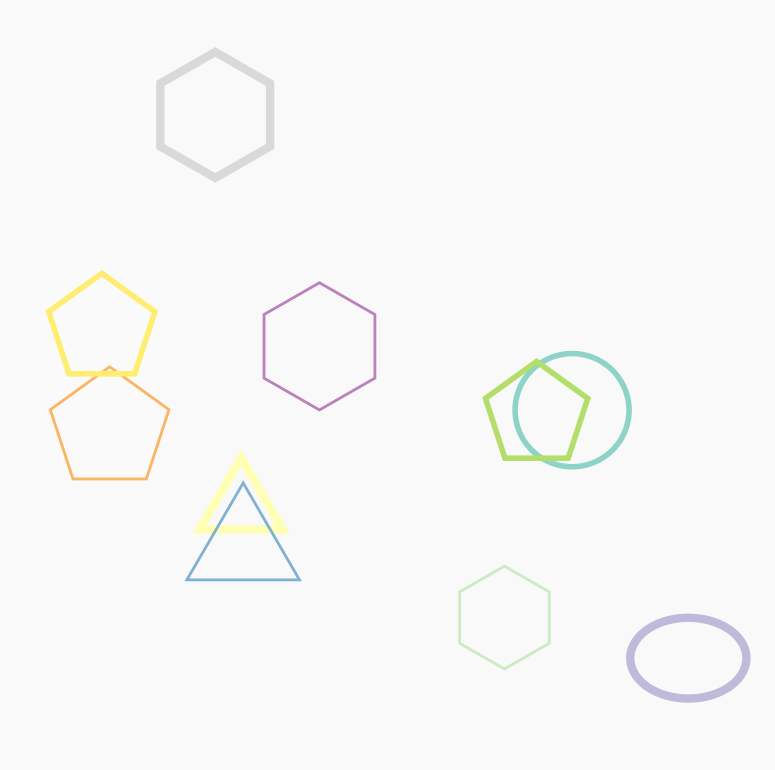[{"shape": "circle", "thickness": 2, "radius": 0.37, "center": [0.738, 0.467]}, {"shape": "triangle", "thickness": 3, "radius": 0.31, "center": [0.311, 0.343]}, {"shape": "oval", "thickness": 3, "radius": 0.37, "center": [0.888, 0.145]}, {"shape": "triangle", "thickness": 1, "radius": 0.42, "center": [0.314, 0.289]}, {"shape": "pentagon", "thickness": 1, "radius": 0.4, "center": [0.141, 0.443]}, {"shape": "pentagon", "thickness": 2, "radius": 0.35, "center": [0.692, 0.461]}, {"shape": "hexagon", "thickness": 3, "radius": 0.41, "center": [0.278, 0.851]}, {"shape": "hexagon", "thickness": 1, "radius": 0.41, "center": [0.412, 0.55]}, {"shape": "hexagon", "thickness": 1, "radius": 0.33, "center": [0.651, 0.198]}, {"shape": "pentagon", "thickness": 2, "radius": 0.36, "center": [0.131, 0.573]}]